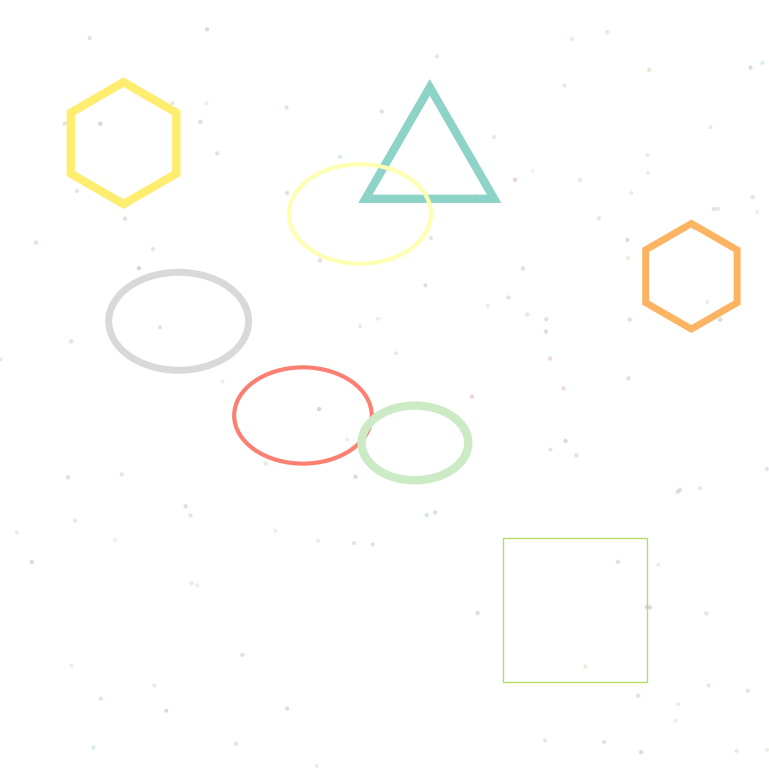[{"shape": "triangle", "thickness": 3, "radius": 0.48, "center": [0.558, 0.79]}, {"shape": "oval", "thickness": 1.5, "radius": 0.46, "center": [0.467, 0.722]}, {"shape": "oval", "thickness": 1.5, "radius": 0.45, "center": [0.393, 0.46]}, {"shape": "hexagon", "thickness": 2.5, "radius": 0.34, "center": [0.898, 0.641]}, {"shape": "square", "thickness": 0.5, "radius": 0.47, "center": [0.747, 0.208]}, {"shape": "oval", "thickness": 2.5, "radius": 0.45, "center": [0.232, 0.583]}, {"shape": "oval", "thickness": 3, "radius": 0.35, "center": [0.539, 0.425]}, {"shape": "hexagon", "thickness": 3, "radius": 0.4, "center": [0.16, 0.814]}]